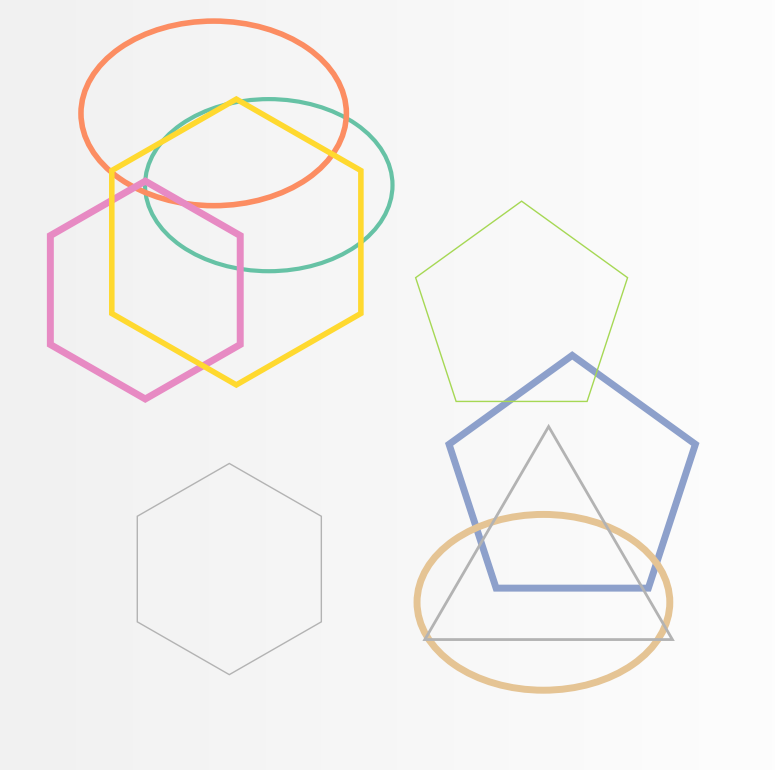[{"shape": "oval", "thickness": 1.5, "radius": 0.8, "center": [0.347, 0.76]}, {"shape": "oval", "thickness": 2, "radius": 0.86, "center": [0.276, 0.853]}, {"shape": "pentagon", "thickness": 2.5, "radius": 0.84, "center": [0.738, 0.371]}, {"shape": "hexagon", "thickness": 2.5, "radius": 0.71, "center": [0.187, 0.623]}, {"shape": "pentagon", "thickness": 0.5, "radius": 0.72, "center": [0.673, 0.595]}, {"shape": "hexagon", "thickness": 2, "radius": 0.93, "center": [0.305, 0.686]}, {"shape": "oval", "thickness": 2.5, "radius": 0.82, "center": [0.701, 0.218]}, {"shape": "triangle", "thickness": 1, "radius": 0.92, "center": [0.708, 0.262]}, {"shape": "hexagon", "thickness": 0.5, "radius": 0.69, "center": [0.296, 0.261]}]